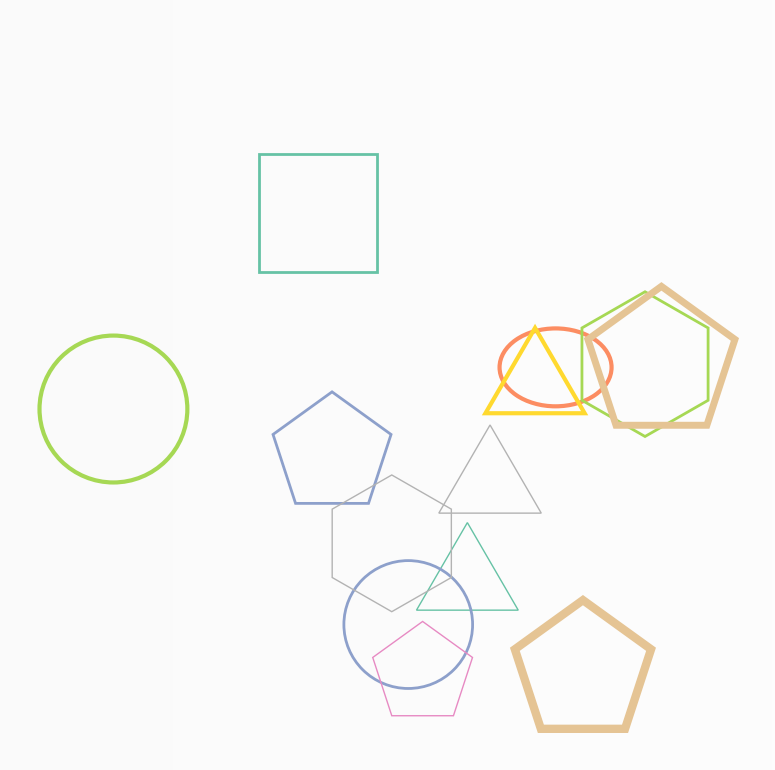[{"shape": "triangle", "thickness": 0.5, "radius": 0.38, "center": [0.603, 0.245]}, {"shape": "square", "thickness": 1, "radius": 0.38, "center": [0.41, 0.724]}, {"shape": "oval", "thickness": 1.5, "radius": 0.36, "center": [0.717, 0.523]}, {"shape": "circle", "thickness": 1, "radius": 0.42, "center": [0.527, 0.189]}, {"shape": "pentagon", "thickness": 1, "radius": 0.4, "center": [0.428, 0.411]}, {"shape": "pentagon", "thickness": 0.5, "radius": 0.34, "center": [0.545, 0.125]}, {"shape": "circle", "thickness": 1.5, "radius": 0.48, "center": [0.146, 0.469]}, {"shape": "hexagon", "thickness": 1, "radius": 0.47, "center": [0.832, 0.527]}, {"shape": "triangle", "thickness": 1.5, "radius": 0.37, "center": [0.69, 0.5]}, {"shape": "pentagon", "thickness": 2.5, "radius": 0.5, "center": [0.853, 0.528]}, {"shape": "pentagon", "thickness": 3, "radius": 0.46, "center": [0.752, 0.128]}, {"shape": "triangle", "thickness": 0.5, "radius": 0.38, "center": [0.632, 0.372]}, {"shape": "hexagon", "thickness": 0.5, "radius": 0.44, "center": [0.506, 0.294]}]